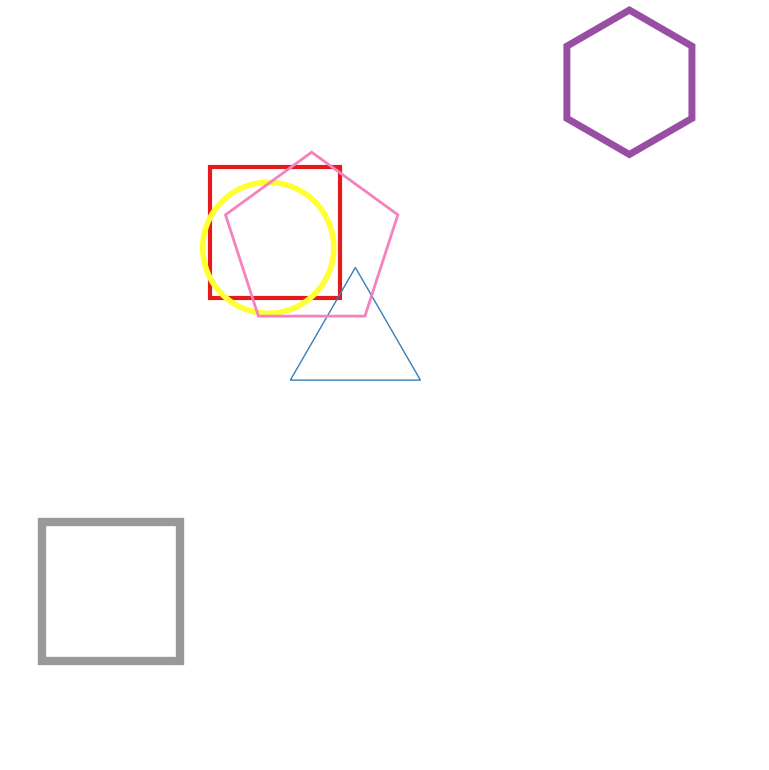[{"shape": "square", "thickness": 1.5, "radius": 0.42, "center": [0.357, 0.698]}, {"shape": "triangle", "thickness": 0.5, "radius": 0.49, "center": [0.462, 0.555]}, {"shape": "hexagon", "thickness": 2.5, "radius": 0.47, "center": [0.817, 0.893]}, {"shape": "circle", "thickness": 2, "radius": 0.43, "center": [0.348, 0.678]}, {"shape": "pentagon", "thickness": 1, "radius": 0.59, "center": [0.405, 0.685]}, {"shape": "square", "thickness": 3, "radius": 0.45, "center": [0.144, 0.232]}]